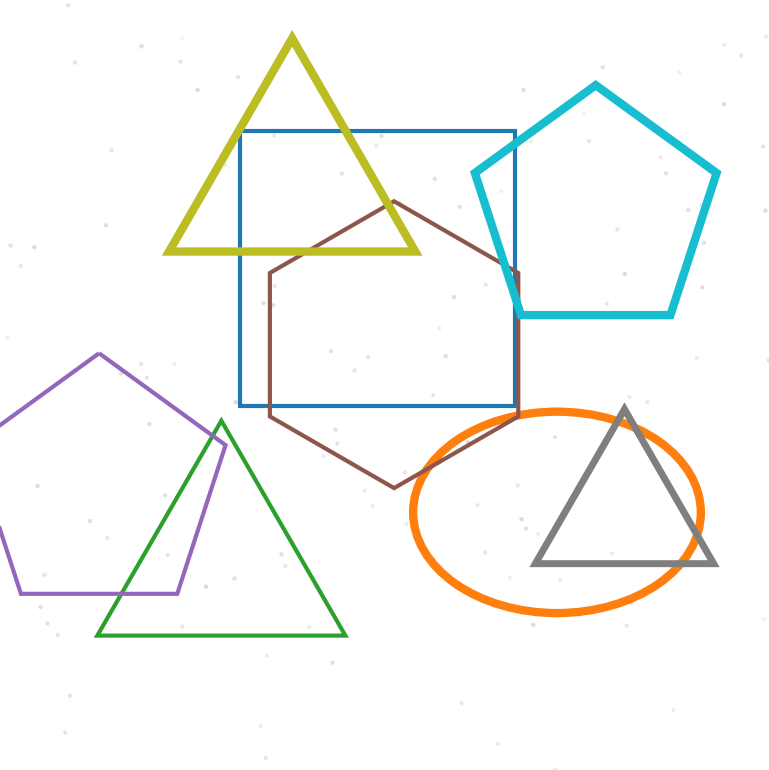[{"shape": "square", "thickness": 1.5, "radius": 0.89, "center": [0.491, 0.652]}, {"shape": "oval", "thickness": 3, "radius": 0.93, "center": [0.723, 0.335]}, {"shape": "triangle", "thickness": 1.5, "radius": 0.93, "center": [0.287, 0.268]}, {"shape": "pentagon", "thickness": 1.5, "radius": 0.86, "center": [0.129, 0.369]}, {"shape": "hexagon", "thickness": 1.5, "radius": 0.93, "center": [0.512, 0.552]}, {"shape": "triangle", "thickness": 2.5, "radius": 0.67, "center": [0.811, 0.335]}, {"shape": "triangle", "thickness": 3, "radius": 0.92, "center": [0.379, 0.766]}, {"shape": "pentagon", "thickness": 3, "radius": 0.83, "center": [0.774, 0.724]}]